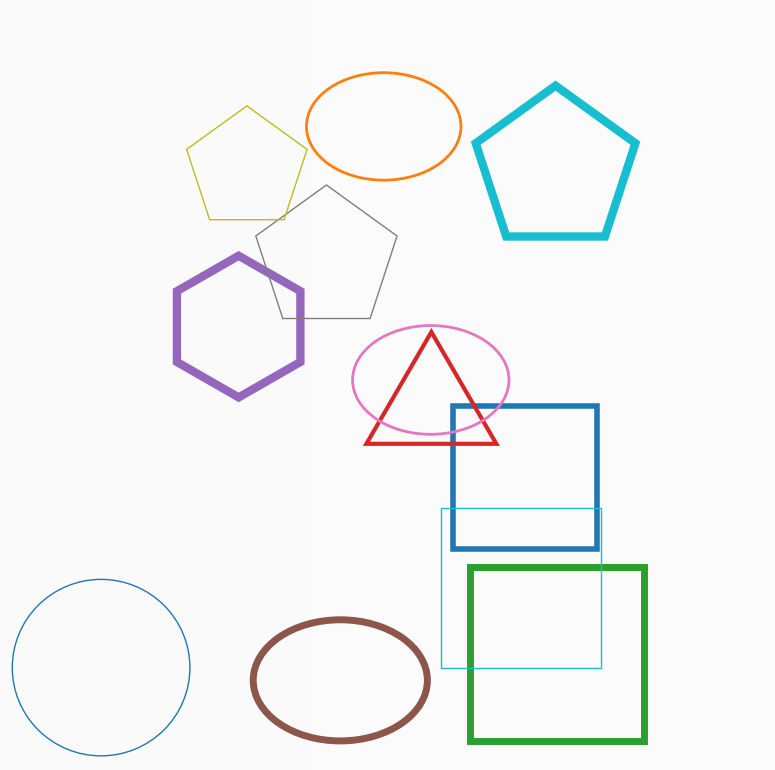[{"shape": "circle", "thickness": 0.5, "radius": 0.57, "center": [0.13, 0.133]}, {"shape": "square", "thickness": 2, "radius": 0.47, "center": [0.677, 0.38]}, {"shape": "oval", "thickness": 1, "radius": 0.5, "center": [0.495, 0.836]}, {"shape": "square", "thickness": 2.5, "radius": 0.56, "center": [0.719, 0.15]}, {"shape": "triangle", "thickness": 1.5, "radius": 0.48, "center": [0.557, 0.472]}, {"shape": "hexagon", "thickness": 3, "radius": 0.46, "center": [0.308, 0.576]}, {"shape": "oval", "thickness": 2.5, "radius": 0.56, "center": [0.439, 0.116]}, {"shape": "oval", "thickness": 1, "radius": 0.5, "center": [0.556, 0.507]}, {"shape": "pentagon", "thickness": 0.5, "radius": 0.48, "center": [0.421, 0.664]}, {"shape": "pentagon", "thickness": 0.5, "radius": 0.41, "center": [0.319, 0.781]}, {"shape": "square", "thickness": 0.5, "radius": 0.52, "center": [0.673, 0.236]}, {"shape": "pentagon", "thickness": 3, "radius": 0.54, "center": [0.717, 0.78]}]